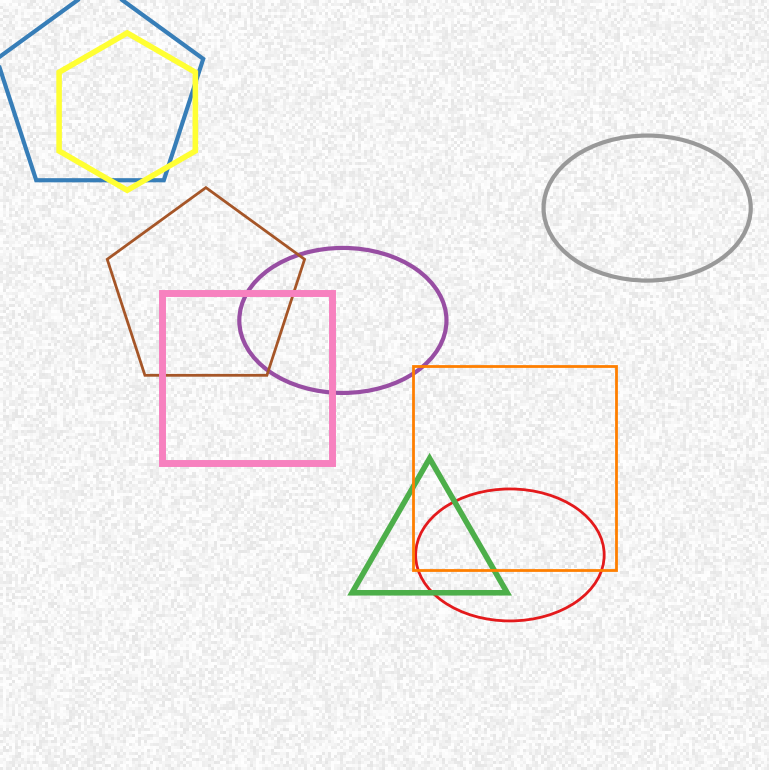[{"shape": "oval", "thickness": 1, "radius": 0.61, "center": [0.662, 0.279]}, {"shape": "pentagon", "thickness": 1.5, "radius": 0.7, "center": [0.13, 0.88]}, {"shape": "triangle", "thickness": 2, "radius": 0.58, "center": [0.558, 0.288]}, {"shape": "oval", "thickness": 1.5, "radius": 0.67, "center": [0.445, 0.584]}, {"shape": "square", "thickness": 1, "radius": 0.66, "center": [0.669, 0.392]}, {"shape": "hexagon", "thickness": 2, "radius": 0.51, "center": [0.165, 0.855]}, {"shape": "pentagon", "thickness": 1, "radius": 0.67, "center": [0.267, 0.622]}, {"shape": "square", "thickness": 2.5, "radius": 0.55, "center": [0.32, 0.509]}, {"shape": "oval", "thickness": 1.5, "radius": 0.67, "center": [0.84, 0.73]}]